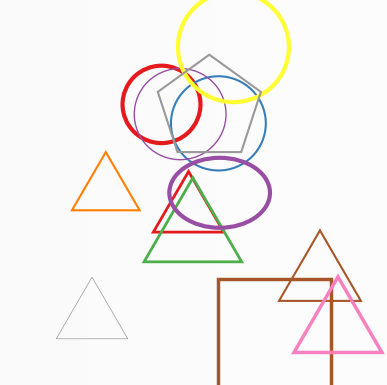[{"shape": "triangle", "thickness": 2, "radius": 0.52, "center": [0.487, 0.45]}, {"shape": "circle", "thickness": 3, "radius": 0.5, "center": [0.417, 0.729]}, {"shape": "circle", "thickness": 1.5, "radius": 0.61, "center": [0.564, 0.68]}, {"shape": "triangle", "thickness": 2, "radius": 0.73, "center": [0.498, 0.393]}, {"shape": "oval", "thickness": 3, "radius": 0.65, "center": [0.567, 0.499]}, {"shape": "circle", "thickness": 1, "radius": 0.59, "center": [0.465, 0.704]}, {"shape": "triangle", "thickness": 1.5, "radius": 0.5, "center": [0.273, 0.504]}, {"shape": "circle", "thickness": 3, "radius": 0.72, "center": [0.602, 0.878]}, {"shape": "square", "thickness": 2.5, "radius": 0.73, "center": [0.708, 0.13]}, {"shape": "triangle", "thickness": 1.5, "radius": 0.61, "center": [0.826, 0.279]}, {"shape": "triangle", "thickness": 2.5, "radius": 0.65, "center": [0.872, 0.15]}, {"shape": "pentagon", "thickness": 1.5, "radius": 0.7, "center": [0.54, 0.718]}, {"shape": "triangle", "thickness": 0.5, "radius": 0.53, "center": [0.237, 0.173]}]